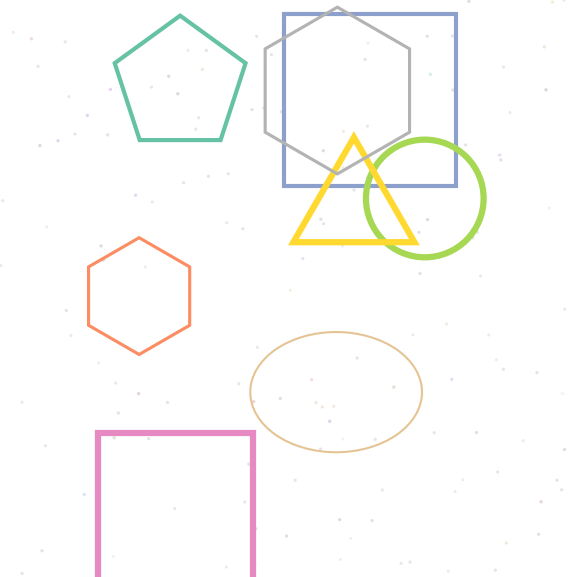[{"shape": "pentagon", "thickness": 2, "radius": 0.6, "center": [0.312, 0.853]}, {"shape": "hexagon", "thickness": 1.5, "radius": 0.51, "center": [0.241, 0.486]}, {"shape": "square", "thickness": 2, "radius": 0.74, "center": [0.64, 0.826]}, {"shape": "square", "thickness": 3, "radius": 0.67, "center": [0.304, 0.115]}, {"shape": "circle", "thickness": 3, "radius": 0.51, "center": [0.736, 0.655]}, {"shape": "triangle", "thickness": 3, "radius": 0.61, "center": [0.613, 0.64]}, {"shape": "oval", "thickness": 1, "radius": 0.74, "center": [0.582, 0.32]}, {"shape": "hexagon", "thickness": 1.5, "radius": 0.72, "center": [0.584, 0.842]}]